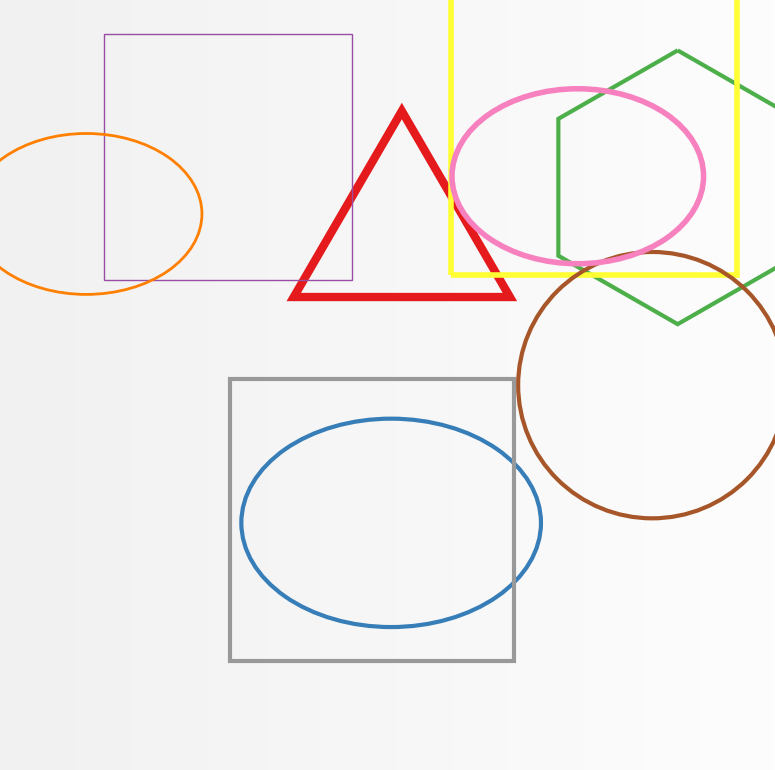[{"shape": "triangle", "thickness": 3, "radius": 0.81, "center": [0.518, 0.695]}, {"shape": "oval", "thickness": 1.5, "radius": 0.97, "center": [0.505, 0.321]}, {"shape": "hexagon", "thickness": 1.5, "radius": 0.89, "center": [0.874, 0.757]}, {"shape": "square", "thickness": 0.5, "radius": 0.8, "center": [0.294, 0.797]}, {"shape": "oval", "thickness": 1, "radius": 0.75, "center": [0.111, 0.722]}, {"shape": "square", "thickness": 2, "radius": 0.92, "center": [0.766, 0.828]}, {"shape": "circle", "thickness": 1.5, "radius": 0.86, "center": [0.842, 0.5]}, {"shape": "oval", "thickness": 2, "radius": 0.81, "center": [0.746, 0.771]}, {"shape": "square", "thickness": 1.5, "radius": 0.92, "center": [0.48, 0.325]}]